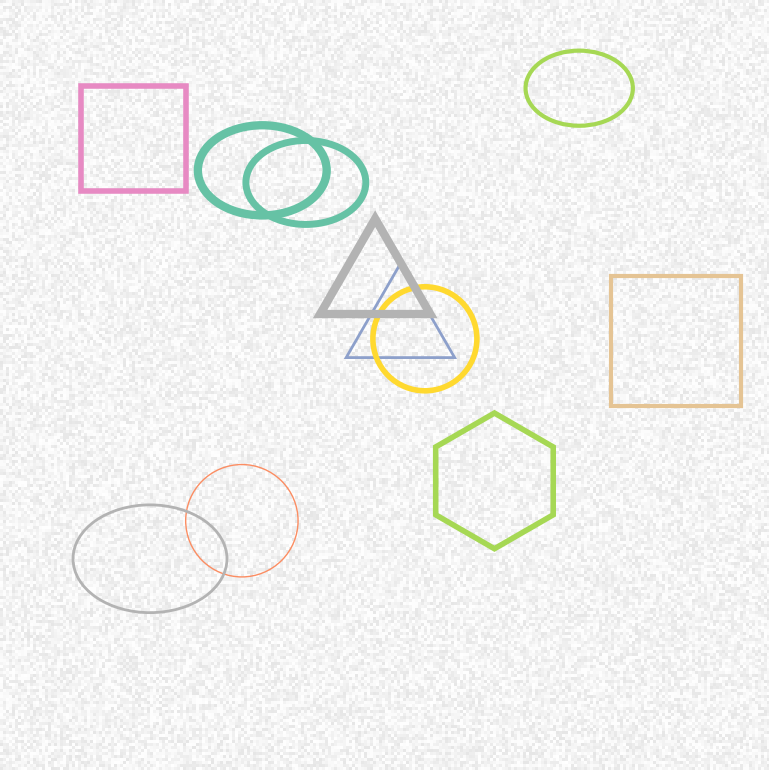[{"shape": "oval", "thickness": 3, "radius": 0.42, "center": [0.341, 0.779]}, {"shape": "oval", "thickness": 2.5, "radius": 0.39, "center": [0.397, 0.763]}, {"shape": "circle", "thickness": 0.5, "radius": 0.36, "center": [0.314, 0.324]}, {"shape": "triangle", "thickness": 1, "radius": 0.41, "center": [0.52, 0.576]}, {"shape": "square", "thickness": 2, "radius": 0.34, "center": [0.174, 0.82]}, {"shape": "hexagon", "thickness": 2, "radius": 0.44, "center": [0.642, 0.375]}, {"shape": "oval", "thickness": 1.5, "radius": 0.35, "center": [0.752, 0.885]}, {"shape": "circle", "thickness": 2, "radius": 0.34, "center": [0.552, 0.56]}, {"shape": "square", "thickness": 1.5, "radius": 0.42, "center": [0.878, 0.557]}, {"shape": "triangle", "thickness": 3, "radius": 0.41, "center": [0.487, 0.633]}, {"shape": "oval", "thickness": 1, "radius": 0.5, "center": [0.195, 0.274]}]